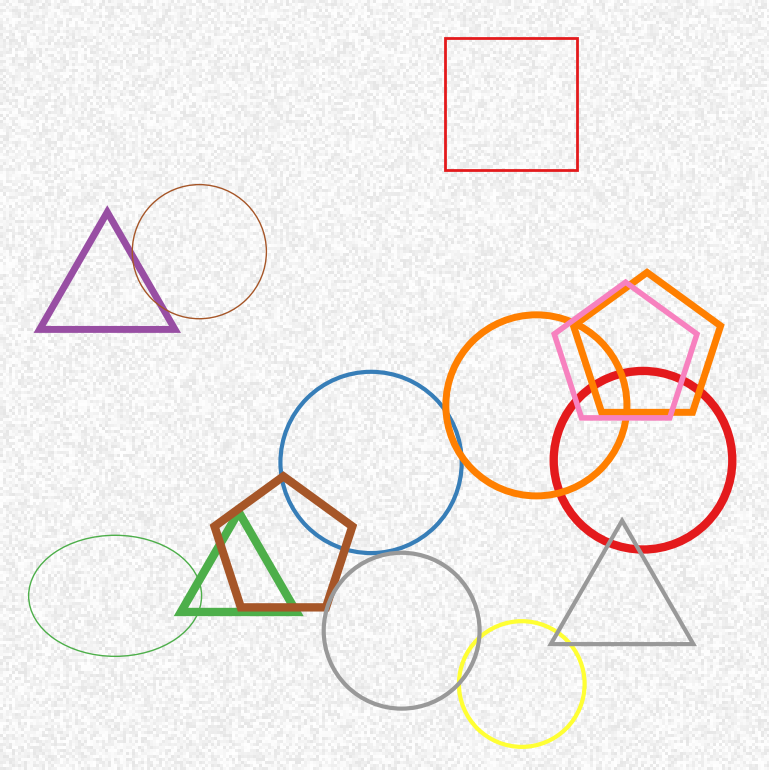[{"shape": "circle", "thickness": 3, "radius": 0.58, "center": [0.835, 0.402]}, {"shape": "square", "thickness": 1, "radius": 0.43, "center": [0.664, 0.865]}, {"shape": "circle", "thickness": 1.5, "radius": 0.59, "center": [0.482, 0.399]}, {"shape": "triangle", "thickness": 3, "radius": 0.43, "center": [0.31, 0.249]}, {"shape": "oval", "thickness": 0.5, "radius": 0.56, "center": [0.149, 0.226]}, {"shape": "triangle", "thickness": 2.5, "radius": 0.51, "center": [0.139, 0.623]}, {"shape": "pentagon", "thickness": 2.5, "radius": 0.5, "center": [0.84, 0.546]}, {"shape": "circle", "thickness": 2.5, "radius": 0.59, "center": [0.697, 0.474]}, {"shape": "circle", "thickness": 1.5, "radius": 0.41, "center": [0.678, 0.112]}, {"shape": "pentagon", "thickness": 3, "radius": 0.47, "center": [0.368, 0.287]}, {"shape": "circle", "thickness": 0.5, "radius": 0.44, "center": [0.259, 0.673]}, {"shape": "pentagon", "thickness": 2, "radius": 0.49, "center": [0.812, 0.536]}, {"shape": "triangle", "thickness": 1.5, "radius": 0.53, "center": [0.808, 0.217]}, {"shape": "circle", "thickness": 1.5, "radius": 0.51, "center": [0.522, 0.181]}]